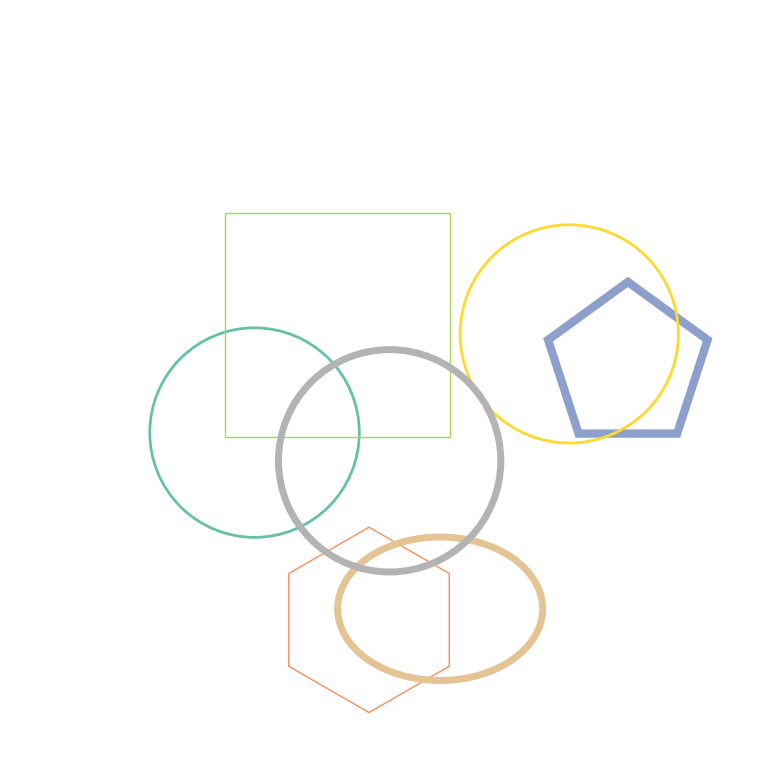[{"shape": "circle", "thickness": 1, "radius": 0.68, "center": [0.331, 0.438]}, {"shape": "hexagon", "thickness": 0.5, "radius": 0.6, "center": [0.479, 0.195]}, {"shape": "pentagon", "thickness": 3, "radius": 0.54, "center": [0.815, 0.525]}, {"shape": "square", "thickness": 0.5, "radius": 0.73, "center": [0.438, 0.578]}, {"shape": "circle", "thickness": 1, "radius": 0.71, "center": [0.739, 0.566]}, {"shape": "oval", "thickness": 2.5, "radius": 0.67, "center": [0.572, 0.209]}, {"shape": "circle", "thickness": 2.5, "radius": 0.72, "center": [0.506, 0.402]}]